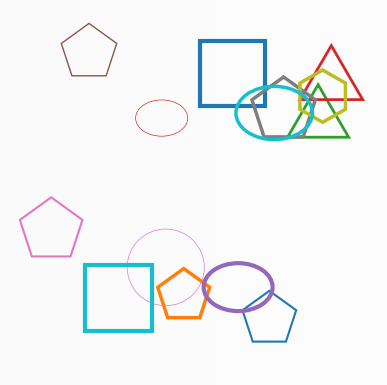[{"shape": "square", "thickness": 3, "radius": 0.42, "center": [0.599, 0.808]}, {"shape": "pentagon", "thickness": 1.5, "radius": 0.36, "center": [0.695, 0.172]}, {"shape": "pentagon", "thickness": 2.5, "radius": 0.35, "center": [0.474, 0.232]}, {"shape": "triangle", "thickness": 2, "radius": 0.46, "center": [0.821, 0.689]}, {"shape": "triangle", "thickness": 2, "radius": 0.47, "center": [0.855, 0.788]}, {"shape": "oval", "thickness": 0.5, "radius": 0.34, "center": [0.417, 0.693]}, {"shape": "oval", "thickness": 3, "radius": 0.44, "center": [0.615, 0.254]}, {"shape": "pentagon", "thickness": 1, "radius": 0.38, "center": [0.23, 0.864]}, {"shape": "pentagon", "thickness": 1.5, "radius": 0.42, "center": [0.132, 0.403]}, {"shape": "circle", "thickness": 0.5, "radius": 0.5, "center": [0.428, 0.306]}, {"shape": "pentagon", "thickness": 2.5, "radius": 0.43, "center": [0.732, 0.714]}, {"shape": "hexagon", "thickness": 2.5, "radius": 0.34, "center": [0.833, 0.75]}, {"shape": "oval", "thickness": 2.5, "radius": 0.49, "center": [0.708, 0.707]}, {"shape": "square", "thickness": 3, "radius": 0.43, "center": [0.307, 0.227]}]